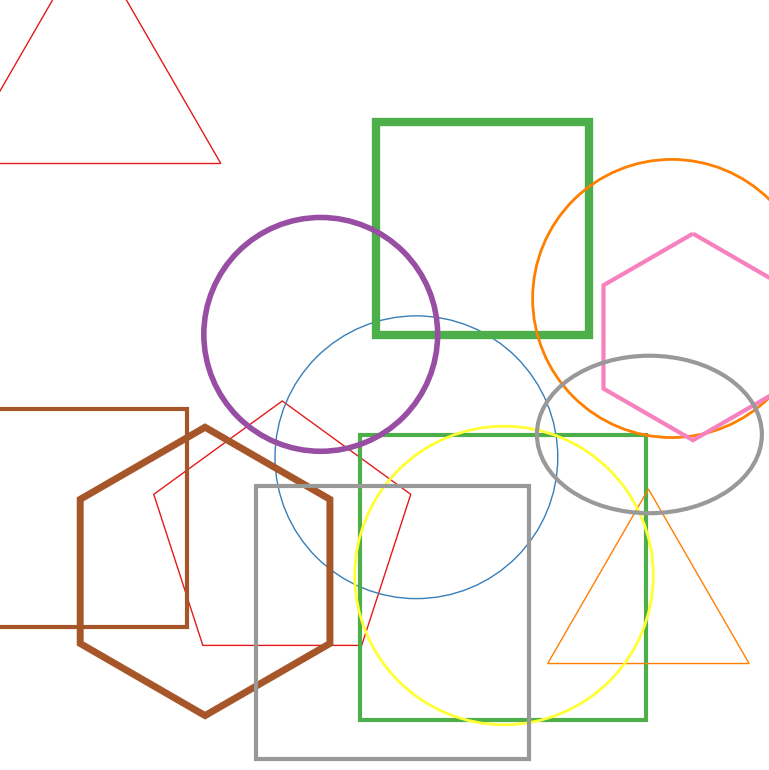[{"shape": "triangle", "thickness": 0.5, "radius": 0.98, "center": [0.116, 0.886]}, {"shape": "pentagon", "thickness": 0.5, "radius": 0.88, "center": [0.367, 0.304]}, {"shape": "circle", "thickness": 0.5, "radius": 0.92, "center": [0.541, 0.406]}, {"shape": "square", "thickness": 1.5, "radius": 0.93, "center": [0.653, 0.25]}, {"shape": "square", "thickness": 3, "radius": 0.69, "center": [0.626, 0.703]}, {"shape": "circle", "thickness": 2, "radius": 0.76, "center": [0.417, 0.566]}, {"shape": "triangle", "thickness": 0.5, "radius": 0.76, "center": [0.842, 0.214]}, {"shape": "circle", "thickness": 1, "radius": 0.9, "center": [0.872, 0.612]}, {"shape": "circle", "thickness": 1, "radius": 0.97, "center": [0.655, 0.253]}, {"shape": "square", "thickness": 1.5, "radius": 0.71, "center": [0.101, 0.327]}, {"shape": "hexagon", "thickness": 2.5, "radius": 0.94, "center": [0.266, 0.258]}, {"shape": "hexagon", "thickness": 1.5, "radius": 0.67, "center": [0.9, 0.562]}, {"shape": "square", "thickness": 1.5, "radius": 0.89, "center": [0.51, 0.191]}, {"shape": "oval", "thickness": 1.5, "radius": 0.73, "center": [0.843, 0.436]}]